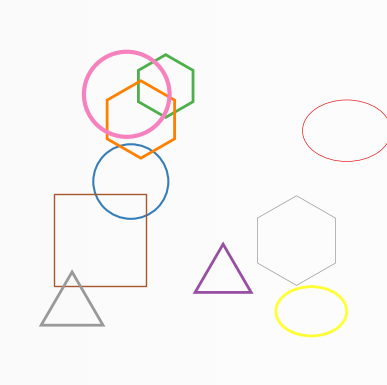[{"shape": "oval", "thickness": 0.5, "radius": 0.57, "center": [0.895, 0.66]}, {"shape": "circle", "thickness": 1.5, "radius": 0.48, "center": [0.338, 0.528]}, {"shape": "hexagon", "thickness": 2, "radius": 0.41, "center": [0.428, 0.777]}, {"shape": "triangle", "thickness": 2, "radius": 0.42, "center": [0.576, 0.282]}, {"shape": "hexagon", "thickness": 2, "radius": 0.5, "center": [0.363, 0.69]}, {"shape": "oval", "thickness": 2, "radius": 0.46, "center": [0.803, 0.191]}, {"shape": "square", "thickness": 1, "radius": 0.6, "center": [0.258, 0.376]}, {"shape": "circle", "thickness": 3, "radius": 0.55, "center": [0.327, 0.755]}, {"shape": "triangle", "thickness": 2, "radius": 0.46, "center": [0.186, 0.201]}, {"shape": "hexagon", "thickness": 0.5, "radius": 0.58, "center": [0.765, 0.375]}]